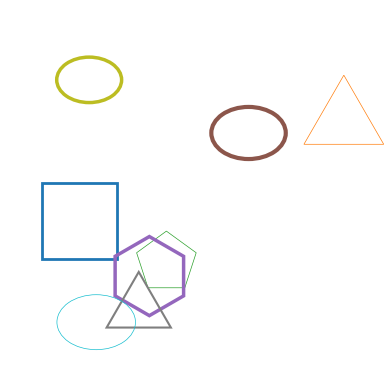[{"shape": "square", "thickness": 2, "radius": 0.49, "center": [0.207, 0.426]}, {"shape": "triangle", "thickness": 0.5, "radius": 0.6, "center": [0.893, 0.685]}, {"shape": "pentagon", "thickness": 0.5, "radius": 0.41, "center": [0.432, 0.318]}, {"shape": "hexagon", "thickness": 2.5, "radius": 0.51, "center": [0.388, 0.283]}, {"shape": "oval", "thickness": 3, "radius": 0.48, "center": [0.646, 0.655]}, {"shape": "triangle", "thickness": 1.5, "radius": 0.48, "center": [0.36, 0.197]}, {"shape": "oval", "thickness": 2.5, "radius": 0.42, "center": [0.232, 0.793]}, {"shape": "oval", "thickness": 0.5, "radius": 0.51, "center": [0.25, 0.163]}]